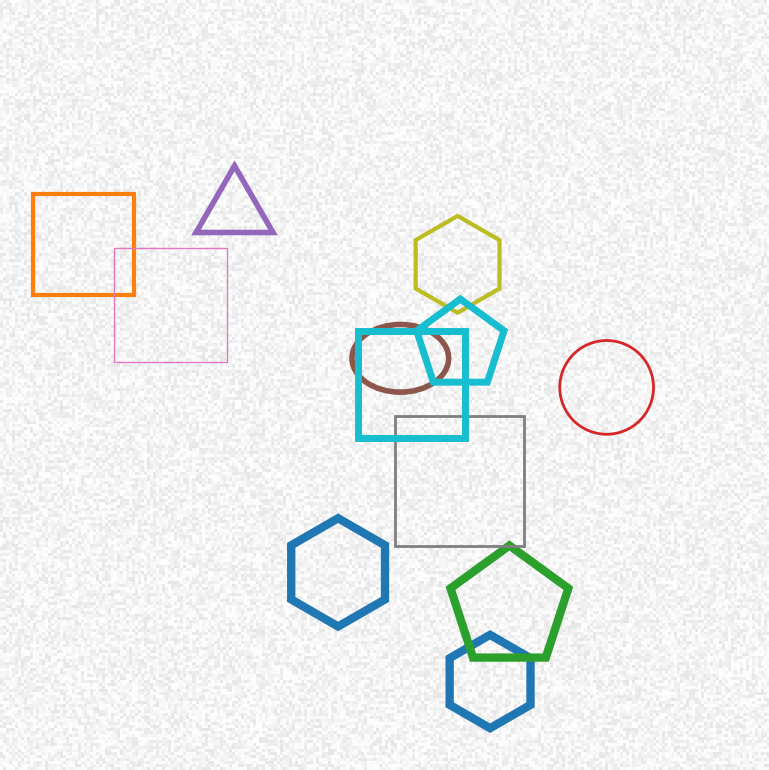[{"shape": "hexagon", "thickness": 3, "radius": 0.3, "center": [0.636, 0.115]}, {"shape": "hexagon", "thickness": 3, "radius": 0.35, "center": [0.439, 0.257]}, {"shape": "square", "thickness": 1.5, "radius": 0.33, "center": [0.108, 0.683]}, {"shape": "pentagon", "thickness": 3, "radius": 0.4, "center": [0.662, 0.211]}, {"shape": "circle", "thickness": 1, "radius": 0.3, "center": [0.788, 0.497]}, {"shape": "triangle", "thickness": 2, "radius": 0.29, "center": [0.305, 0.727]}, {"shape": "oval", "thickness": 2, "radius": 0.31, "center": [0.52, 0.535]}, {"shape": "square", "thickness": 0.5, "radius": 0.37, "center": [0.222, 0.604]}, {"shape": "square", "thickness": 1, "radius": 0.42, "center": [0.597, 0.376]}, {"shape": "hexagon", "thickness": 1.5, "radius": 0.31, "center": [0.594, 0.657]}, {"shape": "pentagon", "thickness": 2.5, "radius": 0.3, "center": [0.598, 0.552]}, {"shape": "square", "thickness": 2.5, "radius": 0.35, "center": [0.534, 0.5]}]